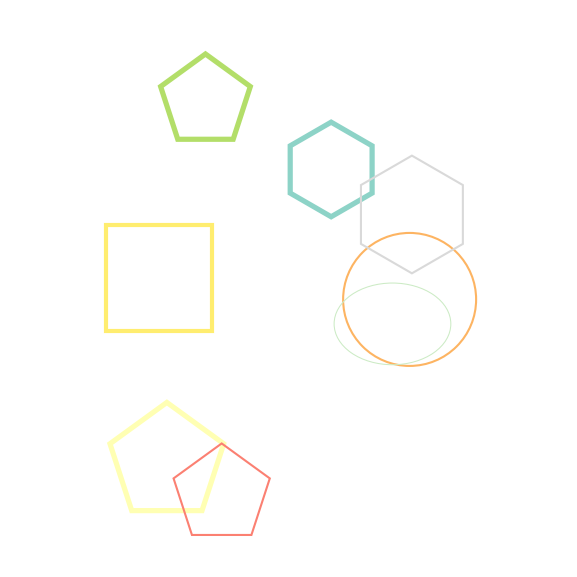[{"shape": "hexagon", "thickness": 2.5, "radius": 0.41, "center": [0.573, 0.706]}, {"shape": "pentagon", "thickness": 2.5, "radius": 0.52, "center": [0.289, 0.199]}, {"shape": "pentagon", "thickness": 1, "radius": 0.44, "center": [0.384, 0.144]}, {"shape": "circle", "thickness": 1, "radius": 0.58, "center": [0.709, 0.481]}, {"shape": "pentagon", "thickness": 2.5, "radius": 0.41, "center": [0.356, 0.824]}, {"shape": "hexagon", "thickness": 1, "radius": 0.51, "center": [0.713, 0.628]}, {"shape": "oval", "thickness": 0.5, "radius": 0.51, "center": [0.68, 0.438]}, {"shape": "square", "thickness": 2, "radius": 0.46, "center": [0.275, 0.517]}]